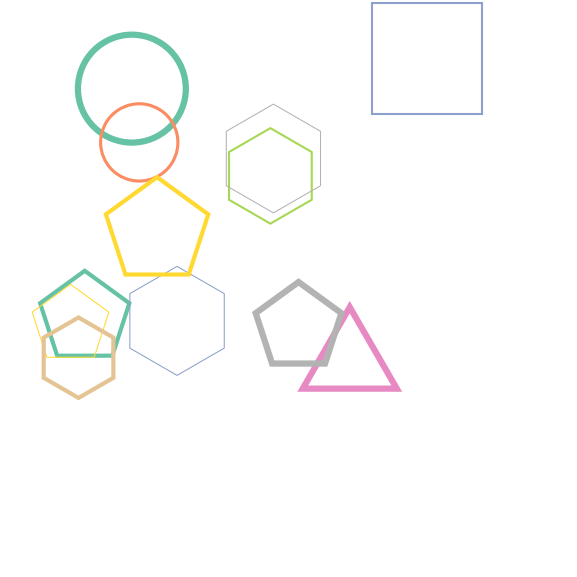[{"shape": "circle", "thickness": 3, "radius": 0.47, "center": [0.228, 0.846]}, {"shape": "pentagon", "thickness": 2, "radius": 0.41, "center": [0.147, 0.449]}, {"shape": "circle", "thickness": 1.5, "radius": 0.33, "center": [0.241, 0.753]}, {"shape": "hexagon", "thickness": 0.5, "radius": 0.47, "center": [0.307, 0.444]}, {"shape": "square", "thickness": 1, "radius": 0.48, "center": [0.74, 0.898]}, {"shape": "triangle", "thickness": 3, "radius": 0.47, "center": [0.606, 0.373]}, {"shape": "hexagon", "thickness": 1, "radius": 0.41, "center": [0.468, 0.695]}, {"shape": "pentagon", "thickness": 2, "radius": 0.47, "center": [0.272, 0.599]}, {"shape": "pentagon", "thickness": 0.5, "radius": 0.35, "center": [0.122, 0.437]}, {"shape": "hexagon", "thickness": 2, "radius": 0.35, "center": [0.136, 0.38]}, {"shape": "hexagon", "thickness": 0.5, "radius": 0.47, "center": [0.473, 0.725]}, {"shape": "pentagon", "thickness": 3, "radius": 0.39, "center": [0.517, 0.433]}]